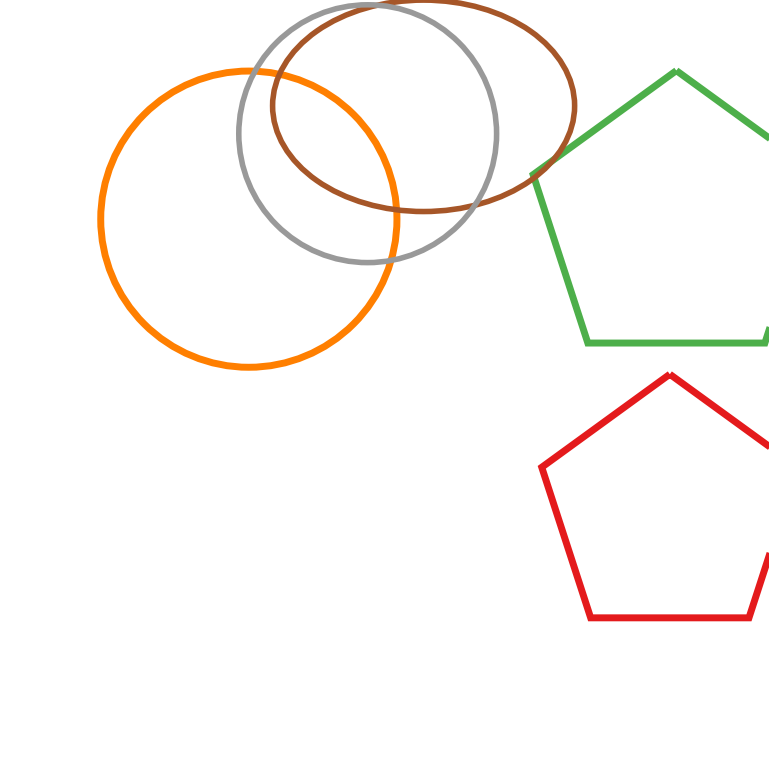[{"shape": "pentagon", "thickness": 2.5, "radius": 0.87, "center": [0.87, 0.339]}, {"shape": "pentagon", "thickness": 2.5, "radius": 0.98, "center": [0.878, 0.713]}, {"shape": "circle", "thickness": 2.5, "radius": 0.96, "center": [0.323, 0.715]}, {"shape": "oval", "thickness": 2, "radius": 0.98, "center": [0.55, 0.863]}, {"shape": "circle", "thickness": 2, "radius": 0.84, "center": [0.478, 0.826]}]